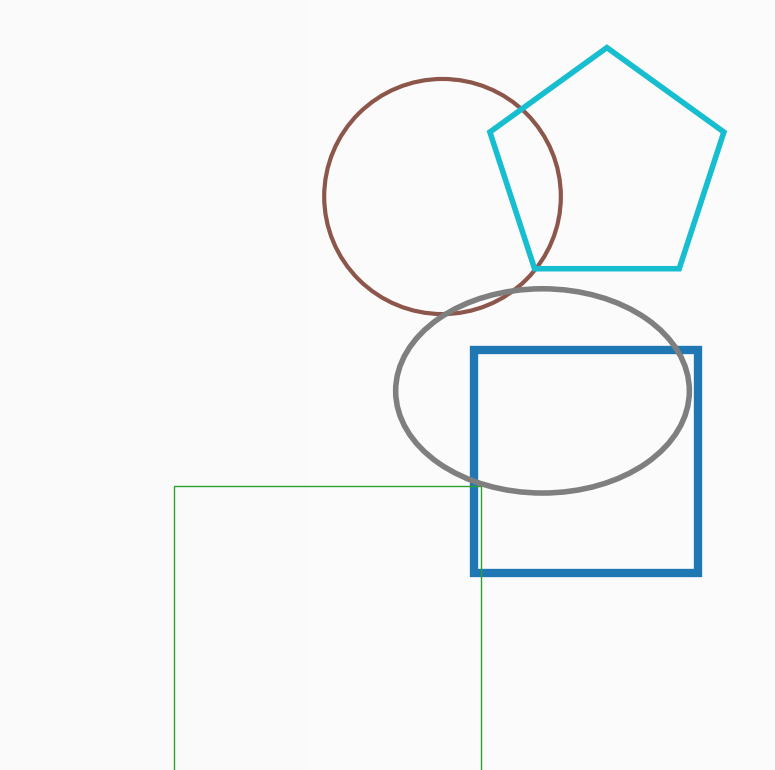[{"shape": "square", "thickness": 3, "radius": 0.72, "center": [0.756, 0.4]}, {"shape": "square", "thickness": 0.5, "radius": 0.99, "center": [0.422, 0.171]}, {"shape": "circle", "thickness": 1.5, "radius": 0.76, "center": [0.571, 0.745]}, {"shape": "oval", "thickness": 2, "radius": 0.95, "center": [0.7, 0.492]}, {"shape": "pentagon", "thickness": 2, "radius": 0.79, "center": [0.783, 0.779]}]